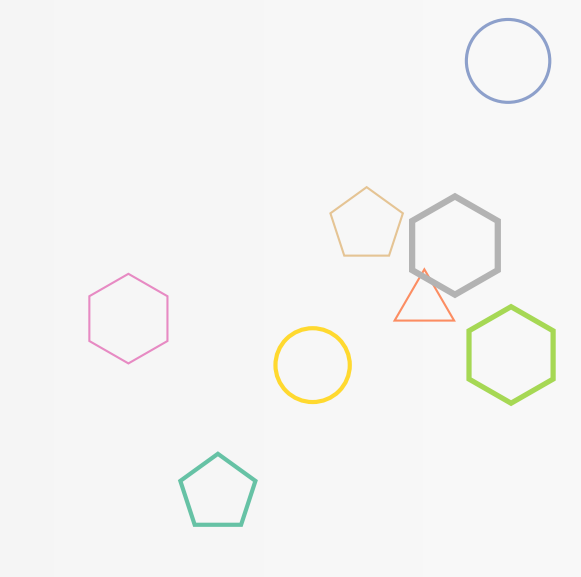[{"shape": "pentagon", "thickness": 2, "radius": 0.34, "center": [0.375, 0.145]}, {"shape": "triangle", "thickness": 1, "radius": 0.3, "center": [0.73, 0.474]}, {"shape": "circle", "thickness": 1.5, "radius": 0.36, "center": [0.874, 0.894]}, {"shape": "hexagon", "thickness": 1, "radius": 0.39, "center": [0.221, 0.447]}, {"shape": "hexagon", "thickness": 2.5, "radius": 0.42, "center": [0.879, 0.385]}, {"shape": "circle", "thickness": 2, "radius": 0.32, "center": [0.538, 0.367]}, {"shape": "pentagon", "thickness": 1, "radius": 0.33, "center": [0.631, 0.61]}, {"shape": "hexagon", "thickness": 3, "radius": 0.43, "center": [0.783, 0.574]}]